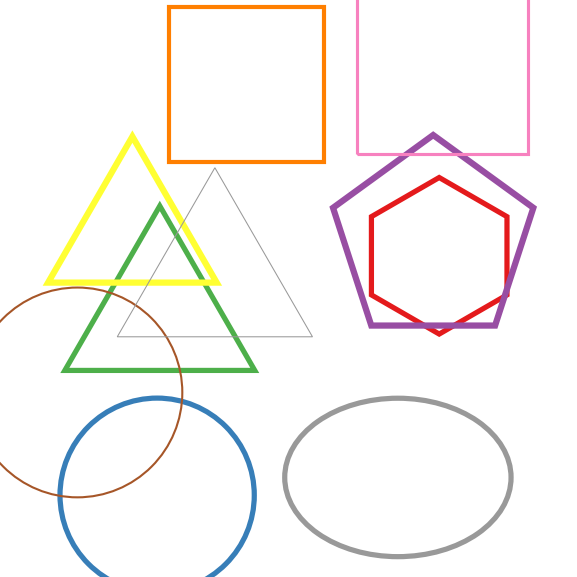[{"shape": "hexagon", "thickness": 2.5, "radius": 0.68, "center": [0.761, 0.556]}, {"shape": "circle", "thickness": 2.5, "radius": 0.84, "center": [0.272, 0.142]}, {"shape": "triangle", "thickness": 2.5, "radius": 0.95, "center": [0.277, 0.453]}, {"shape": "pentagon", "thickness": 3, "radius": 0.91, "center": [0.75, 0.583]}, {"shape": "square", "thickness": 2, "radius": 0.67, "center": [0.427, 0.853]}, {"shape": "triangle", "thickness": 3, "radius": 0.84, "center": [0.229, 0.594]}, {"shape": "circle", "thickness": 1, "radius": 0.91, "center": [0.134, 0.32]}, {"shape": "square", "thickness": 1.5, "radius": 0.74, "center": [0.766, 0.881]}, {"shape": "oval", "thickness": 2.5, "radius": 0.98, "center": [0.689, 0.172]}, {"shape": "triangle", "thickness": 0.5, "radius": 0.98, "center": [0.372, 0.514]}]